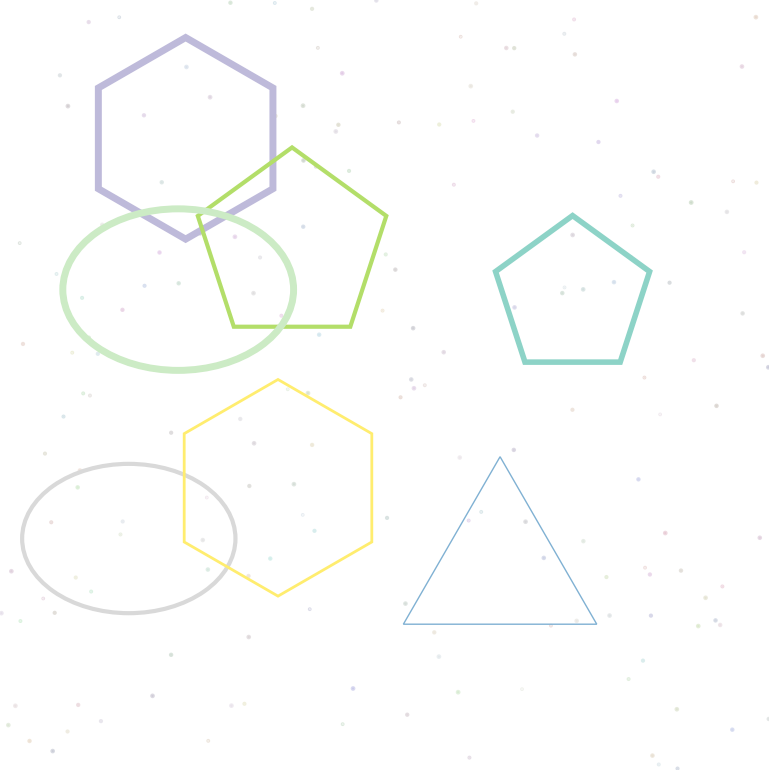[{"shape": "pentagon", "thickness": 2, "radius": 0.53, "center": [0.744, 0.615]}, {"shape": "hexagon", "thickness": 2.5, "radius": 0.65, "center": [0.241, 0.82]}, {"shape": "triangle", "thickness": 0.5, "radius": 0.72, "center": [0.649, 0.262]}, {"shape": "pentagon", "thickness": 1.5, "radius": 0.64, "center": [0.379, 0.68]}, {"shape": "oval", "thickness": 1.5, "radius": 0.69, "center": [0.167, 0.301]}, {"shape": "oval", "thickness": 2.5, "radius": 0.75, "center": [0.231, 0.624]}, {"shape": "hexagon", "thickness": 1, "radius": 0.7, "center": [0.361, 0.366]}]